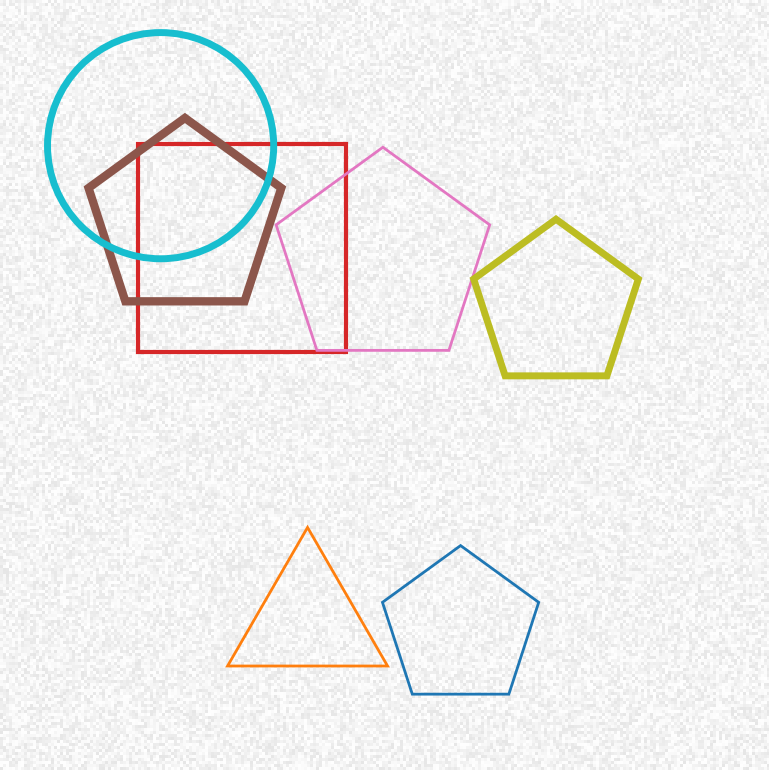[{"shape": "pentagon", "thickness": 1, "radius": 0.53, "center": [0.598, 0.185]}, {"shape": "triangle", "thickness": 1, "radius": 0.6, "center": [0.399, 0.195]}, {"shape": "square", "thickness": 1.5, "radius": 0.68, "center": [0.314, 0.678]}, {"shape": "pentagon", "thickness": 3, "radius": 0.66, "center": [0.24, 0.715]}, {"shape": "pentagon", "thickness": 1, "radius": 0.73, "center": [0.497, 0.663]}, {"shape": "pentagon", "thickness": 2.5, "radius": 0.56, "center": [0.722, 0.603]}, {"shape": "circle", "thickness": 2.5, "radius": 0.73, "center": [0.209, 0.811]}]